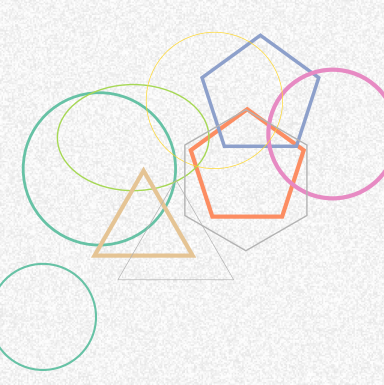[{"shape": "circle", "thickness": 2, "radius": 0.99, "center": [0.258, 0.561]}, {"shape": "circle", "thickness": 1.5, "radius": 0.69, "center": [0.112, 0.177]}, {"shape": "pentagon", "thickness": 3, "radius": 0.77, "center": [0.642, 0.562]}, {"shape": "pentagon", "thickness": 2.5, "radius": 0.8, "center": [0.676, 0.749]}, {"shape": "circle", "thickness": 3, "radius": 0.84, "center": [0.864, 0.652]}, {"shape": "oval", "thickness": 1, "radius": 0.98, "center": [0.346, 0.643]}, {"shape": "circle", "thickness": 0.5, "radius": 0.89, "center": [0.557, 0.739]}, {"shape": "triangle", "thickness": 3, "radius": 0.74, "center": [0.373, 0.41]}, {"shape": "hexagon", "thickness": 1, "radius": 0.92, "center": [0.639, 0.532]}, {"shape": "triangle", "thickness": 0.5, "radius": 0.87, "center": [0.457, 0.36]}]